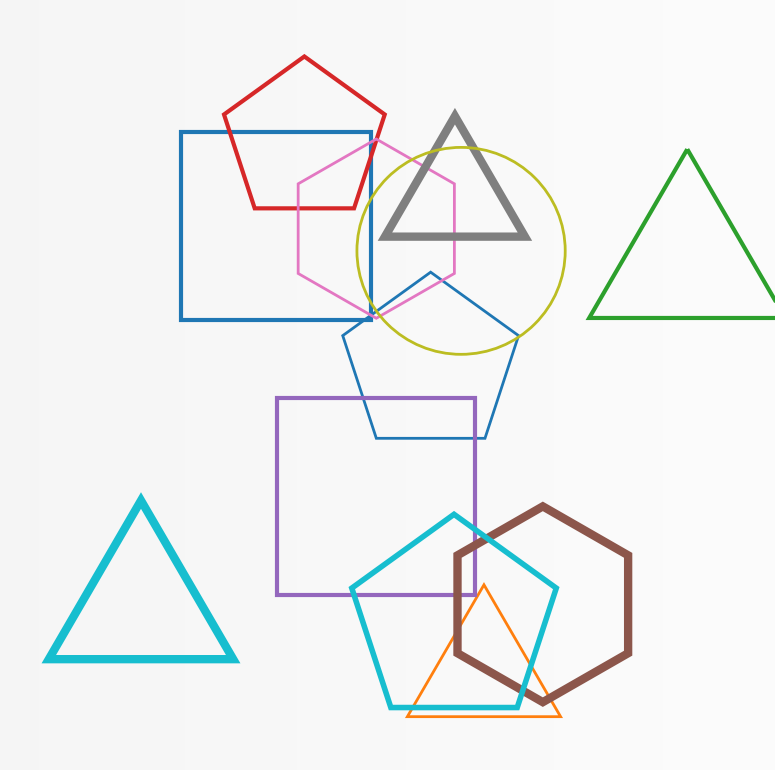[{"shape": "square", "thickness": 1.5, "radius": 0.61, "center": [0.356, 0.707]}, {"shape": "pentagon", "thickness": 1, "radius": 0.6, "center": [0.556, 0.527]}, {"shape": "triangle", "thickness": 1, "radius": 0.57, "center": [0.624, 0.126]}, {"shape": "triangle", "thickness": 1.5, "radius": 0.73, "center": [0.887, 0.66]}, {"shape": "pentagon", "thickness": 1.5, "radius": 0.55, "center": [0.393, 0.818]}, {"shape": "square", "thickness": 1.5, "radius": 0.64, "center": [0.485, 0.355]}, {"shape": "hexagon", "thickness": 3, "radius": 0.64, "center": [0.7, 0.215]}, {"shape": "hexagon", "thickness": 1, "radius": 0.58, "center": [0.486, 0.703]}, {"shape": "triangle", "thickness": 3, "radius": 0.52, "center": [0.587, 0.745]}, {"shape": "circle", "thickness": 1, "radius": 0.67, "center": [0.595, 0.674]}, {"shape": "triangle", "thickness": 3, "radius": 0.69, "center": [0.182, 0.213]}, {"shape": "pentagon", "thickness": 2, "radius": 0.69, "center": [0.586, 0.193]}]